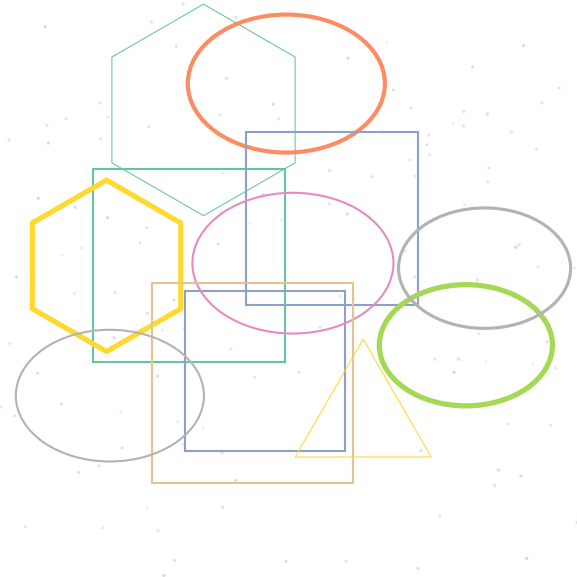[{"shape": "hexagon", "thickness": 0.5, "radius": 0.92, "center": [0.352, 0.809]}, {"shape": "square", "thickness": 1, "radius": 0.83, "center": [0.328, 0.54]}, {"shape": "oval", "thickness": 2, "radius": 0.85, "center": [0.496, 0.854]}, {"shape": "square", "thickness": 1, "radius": 0.69, "center": [0.459, 0.357]}, {"shape": "square", "thickness": 1, "radius": 0.75, "center": [0.576, 0.621]}, {"shape": "oval", "thickness": 1, "radius": 0.87, "center": [0.507, 0.543]}, {"shape": "oval", "thickness": 2.5, "radius": 0.75, "center": [0.807, 0.401]}, {"shape": "hexagon", "thickness": 2.5, "radius": 0.74, "center": [0.185, 0.539]}, {"shape": "triangle", "thickness": 0.5, "radius": 0.68, "center": [0.629, 0.276]}, {"shape": "square", "thickness": 1, "radius": 0.87, "center": [0.437, 0.336]}, {"shape": "oval", "thickness": 1, "radius": 0.81, "center": [0.19, 0.314]}, {"shape": "oval", "thickness": 1.5, "radius": 0.74, "center": [0.839, 0.535]}]